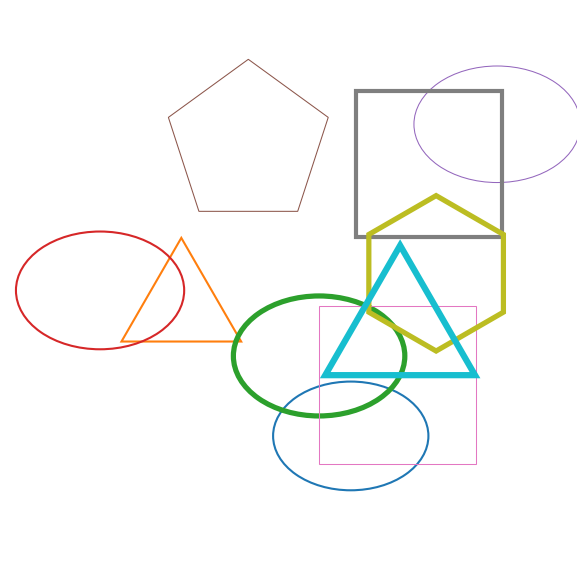[{"shape": "oval", "thickness": 1, "radius": 0.67, "center": [0.607, 0.244]}, {"shape": "triangle", "thickness": 1, "radius": 0.6, "center": [0.314, 0.468]}, {"shape": "oval", "thickness": 2.5, "radius": 0.74, "center": [0.553, 0.383]}, {"shape": "oval", "thickness": 1, "radius": 0.73, "center": [0.173, 0.496]}, {"shape": "oval", "thickness": 0.5, "radius": 0.72, "center": [0.861, 0.784]}, {"shape": "pentagon", "thickness": 0.5, "radius": 0.73, "center": [0.43, 0.751]}, {"shape": "square", "thickness": 0.5, "radius": 0.68, "center": [0.688, 0.333]}, {"shape": "square", "thickness": 2, "radius": 0.63, "center": [0.742, 0.715]}, {"shape": "hexagon", "thickness": 2.5, "radius": 0.67, "center": [0.755, 0.526]}, {"shape": "triangle", "thickness": 3, "radius": 0.75, "center": [0.693, 0.424]}]